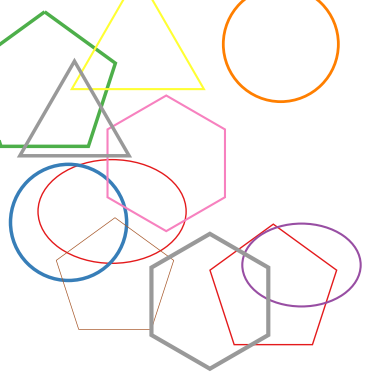[{"shape": "pentagon", "thickness": 1, "radius": 0.86, "center": [0.71, 0.245]}, {"shape": "oval", "thickness": 1, "radius": 0.96, "center": [0.291, 0.451]}, {"shape": "circle", "thickness": 2.5, "radius": 0.75, "center": [0.178, 0.422]}, {"shape": "pentagon", "thickness": 2.5, "radius": 0.97, "center": [0.116, 0.776]}, {"shape": "oval", "thickness": 1.5, "radius": 0.77, "center": [0.783, 0.312]}, {"shape": "circle", "thickness": 2, "radius": 0.75, "center": [0.729, 0.885]}, {"shape": "triangle", "thickness": 1.5, "radius": 0.99, "center": [0.358, 0.868]}, {"shape": "pentagon", "thickness": 0.5, "radius": 0.8, "center": [0.299, 0.274]}, {"shape": "hexagon", "thickness": 1.5, "radius": 0.88, "center": [0.432, 0.576]}, {"shape": "hexagon", "thickness": 3, "radius": 0.88, "center": [0.545, 0.217]}, {"shape": "triangle", "thickness": 2.5, "radius": 0.82, "center": [0.193, 0.677]}]